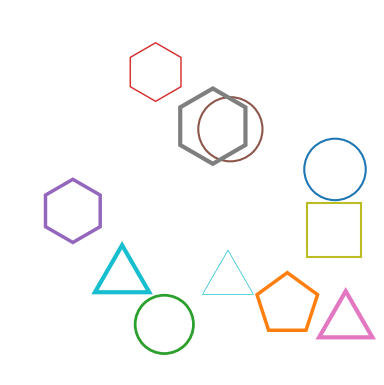[{"shape": "circle", "thickness": 1.5, "radius": 0.4, "center": [0.87, 0.56]}, {"shape": "pentagon", "thickness": 2.5, "radius": 0.41, "center": [0.746, 0.209]}, {"shape": "circle", "thickness": 2, "radius": 0.38, "center": [0.427, 0.157]}, {"shape": "hexagon", "thickness": 1, "radius": 0.38, "center": [0.404, 0.813]}, {"shape": "hexagon", "thickness": 2.5, "radius": 0.41, "center": [0.189, 0.452]}, {"shape": "circle", "thickness": 1.5, "radius": 0.42, "center": [0.598, 0.664]}, {"shape": "triangle", "thickness": 3, "radius": 0.4, "center": [0.898, 0.164]}, {"shape": "hexagon", "thickness": 3, "radius": 0.49, "center": [0.553, 0.672]}, {"shape": "square", "thickness": 1.5, "radius": 0.35, "center": [0.868, 0.403]}, {"shape": "triangle", "thickness": 3, "radius": 0.41, "center": [0.317, 0.282]}, {"shape": "triangle", "thickness": 0.5, "radius": 0.38, "center": [0.592, 0.274]}]